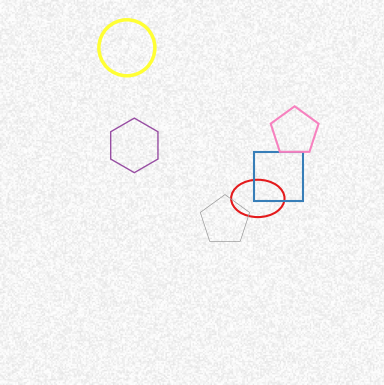[{"shape": "oval", "thickness": 1.5, "radius": 0.35, "center": [0.67, 0.485]}, {"shape": "square", "thickness": 1.5, "radius": 0.31, "center": [0.723, 0.541]}, {"shape": "hexagon", "thickness": 1, "radius": 0.35, "center": [0.349, 0.622]}, {"shape": "circle", "thickness": 2.5, "radius": 0.36, "center": [0.33, 0.876]}, {"shape": "pentagon", "thickness": 1.5, "radius": 0.33, "center": [0.765, 0.659]}, {"shape": "pentagon", "thickness": 0.5, "radius": 0.34, "center": [0.584, 0.427]}]